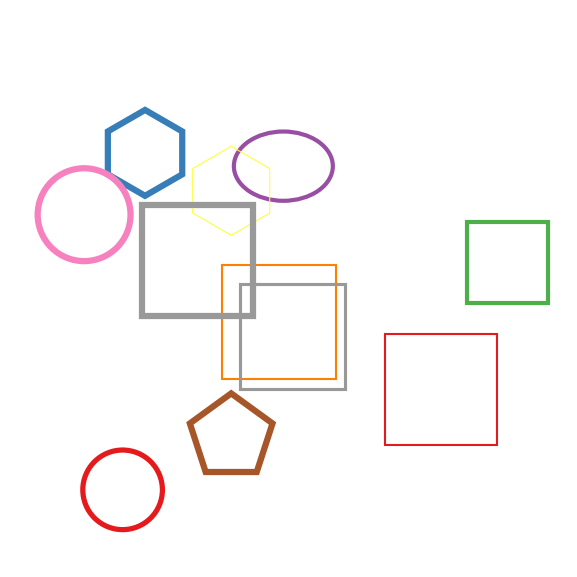[{"shape": "circle", "thickness": 2.5, "radius": 0.34, "center": [0.212, 0.151]}, {"shape": "square", "thickness": 1, "radius": 0.48, "center": [0.764, 0.325]}, {"shape": "hexagon", "thickness": 3, "radius": 0.37, "center": [0.251, 0.734]}, {"shape": "square", "thickness": 2, "radius": 0.35, "center": [0.878, 0.544]}, {"shape": "oval", "thickness": 2, "radius": 0.43, "center": [0.491, 0.711]}, {"shape": "square", "thickness": 1, "radius": 0.49, "center": [0.482, 0.441]}, {"shape": "hexagon", "thickness": 0.5, "radius": 0.39, "center": [0.4, 0.669]}, {"shape": "pentagon", "thickness": 3, "radius": 0.38, "center": [0.4, 0.243]}, {"shape": "circle", "thickness": 3, "radius": 0.4, "center": [0.146, 0.627]}, {"shape": "square", "thickness": 3, "radius": 0.48, "center": [0.342, 0.548]}, {"shape": "square", "thickness": 1.5, "radius": 0.46, "center": [0.507, 0.417]}]